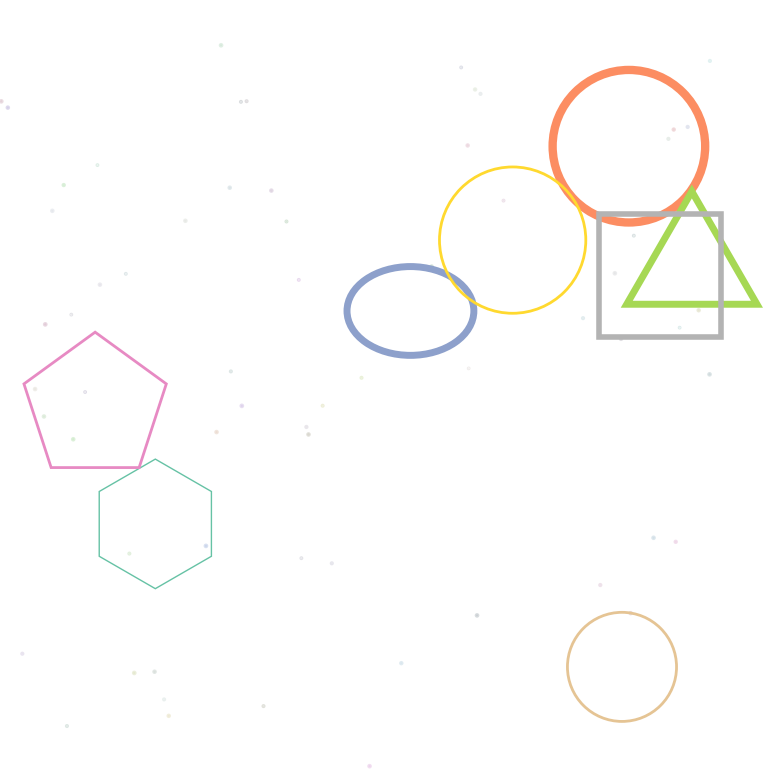[{"shape": "hexagon", "thickness": 0.5, "radius": 0.42, "center": [0.202, 0.32]}, {"shape": "circle", "thickness": 3, "radius": 0.5, "center": [0.817, 0.81]}, {"shape": "oval", "thickness": 2.5, "radius": 0.41, "center": [0.533, 0.596]}, {"shape": "pentagon", "thickness": 1, "radius": 0.49, "center": [0.124, 0.471]}, {"shape": "triangle", "thickness": 2.5, "radius": 0.49, "center": [0.899, 0.654]}, {"shape": "circle", "thickness": 1, "radius": 0.48, "center": [0.666, 0.688]}, {"shape": "circle", "thickness": 1, "radius": 0.35, "center": [0.808, 0.134]}, {"shape": "square", "thickness": 2, "radius": 0.4, "center": [0.857, 0.642]}]